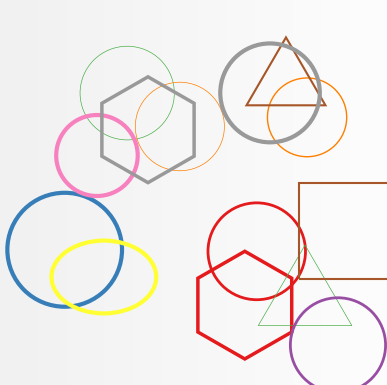[{"shape": "hexagon", "thickness": 2.5, "radius": 0.7, "center": [0.632, 0.207]}, {"shape": "circle", "thickness": 2, "radius": 0.63, "center": [0.663, 0.347]}, {"shape": "circle", "thickness": 3, "radius": 0.74, "center": [0.167, 0.351]}, {"shape": "triangle", "thickness": 0.5, "radius": 0.7, "center": [0.787, 0.224]}, {"shape": "circle", "thickness": 0.5, "radius": 0.61, "center": [0.328, 0.758]}, {"shape": "circle", "thickness": 2, "radius": 0.61, "center": [0.872, 0.104]}, {"shape": "circle", "thickness": 1, "radius": 0.51, "center": [0.792, 0.695]}, {"shape": "circle", "thickness": 0.5, "radius": 0.57, "center": [0.464, 0.671]}, {"shape": "oval", "thickness": 3, "radius": 0.68, "center": [0.268, 0.281]}, {"shape": "triangle", "thickness": 1.5, "radius": 0.59, "center": [0.738, 0.785]}, {"shape": "square", "thickness": 1.5, "radius": 0.62, "center": [0.896, 0.4]}, {"shape": "circle", "thickness": 3, "radius": 0.53, "center": [0.25, 0.596]}, {"shape": "circle", "thickness": 3, "radius": 0.64, "center": [0.697, 0.759]}, {"shape": "hexagon", "thickness": 2.5, "radius": 0.69, "center": [0.382, 0.663]}]